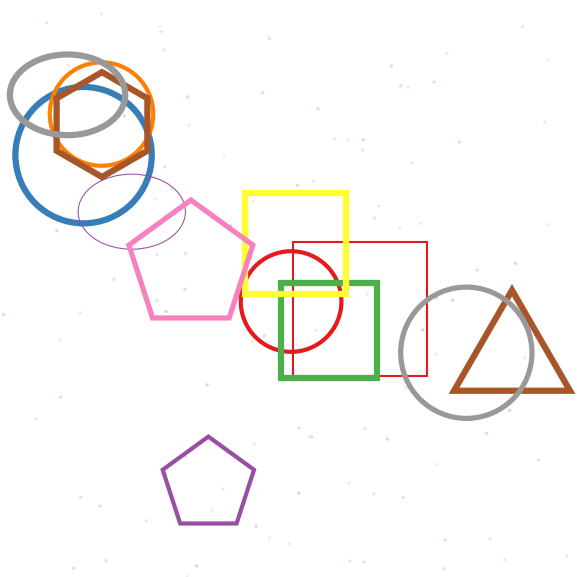[{"shape": "circle", "thickness": 2, "radius": 0.44, "center": [0.504, 0.477]}, {"shape": "square", "thickness": 1, "radius": 0.58, "center": [0.624, 0.464]}, {"shape": "circle", "thickness": 3, "radius": 0.59, "center": [0.145, 0.73]}, {"shape": "square", "thickness": 3, "radius": 0.41, "center": [0.57, 0.426]}, {"shape": "oval", "thickness": 0.5, "radius": 0.46, "center": [0.228, 0.633]}, {"shape": "pentagon", "thickness": 2, "radius": 0.42, "center": [0.361, 0.16]}, {"shape": "circle", "thickness": 2, "radius": 0.45, "center": [0.176, 0.802]}, {"shape": "square", "thickness": 3, "radius": 0.43, "center": [0.511, 0.578]}, {"shape": "hexagon", "thickness": 3, "radius": 0.45, "center": [0.177, 0.783]}, {"shape": "triangle", "thickness": 3, "radius": 0.58, "center": [0.887, 0.381]}, {"shape": "pentagon", "thickness": 2.5, "radius": 0.56, "center": [0.331, 0.54]}, {"shape": "oval", "thickness": 3, "radius": 0.5, "center": [0.117, 0.835]}, {"shape": "circle", "thickness": 2.5, "radius": 0.57, "center": [0.808, 0.388]}]